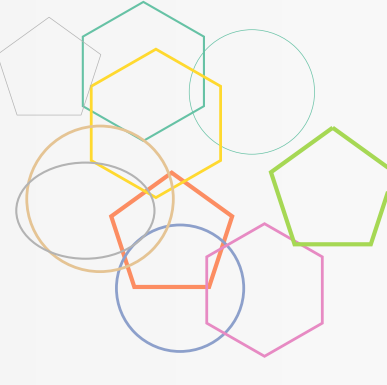[{"shape": "circle", "thickness": 0.5, "radius": 0.81, "center": [0.65, 0.761]}, {"shape": "hexagon", "thickness": 1.5, "radius": 0.9, "center": [0.37, 0.815]}, {"shape": "pentagon", "thickness": 3, "radius": 0.82, "center": [0.443, 0.387]}, {"shape": "circle", "thickness": 2, "radius": 0.82, "center": [0.465, 0.251]}, {"shape": "hexagon", "thickness": 2, "radius": 0.86, "center": [0.683, 0.247]}, {"shape": "pentagon", "thickness": 3, "radius": 0.84, "center": [0.859, 0.501]}, {"shape": "hexagon", "thickness": 2, "radius": 0.96, "center": [0.402, 0.68]}, {"shape": "circle", "thickness": 2, "radius": 0.95, "center": [0.258, 0.484]}, {"shape": "pentagon", "thickness": 0.5, "radius": 0.7, "center": [0.127, 0.815]}, {"shape": "oval", "thickness": 1.5, "radius": 0.89, "center": [0.22, 0.453]}]